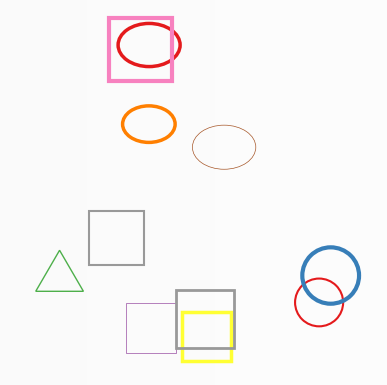[{"shape": "circle", "thickness": 1.5, "radius": 0.31, "center": [0.823, 0.214]}, {"shape": "oval", "thickness": 2.5, "radius": 0.4, "center": [0.385, 0.883]}, {"shape": "circle", "thickness": 3, "radius": 0.37, "center": [0.853, 0.284]}, {"shape": "triangle", "thickness": 1, "radius": 0.36, "center": [0.154, 0.279]}, {"shape": "square", "thickness": 0.5, "radius": 0.33, "center": [0.389, 0.147]}, {"shape": "oval", "thickness": 2.5, "radius": 0.34, "center": [0.384, 0.678]}, {"shape": "square", "thickness": 2.5, "radius": 0.32, "center": [0.533, 0.126]}, {"shape": "oval", "thickness": 0.5, "radius": 0.41, "center": [0.578, 0.618]}, {"shape": "square", "thickness": 3, "radius": 0.41, "center": [0.362, 0.871]}, {"shape": "square", "thickness": 2, "radius": 0.37, "center": [0.529, 0.171]}, {"shape": "square", "thickness": 1.5, "radius": 0.35, "center": [0.3, 0.382]}]